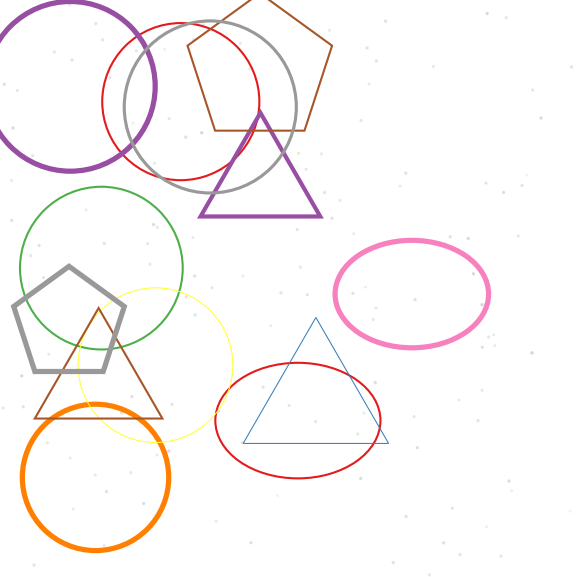[{"shape": "circle", "thickness": 1, "radius": 0.68, "center": [0.313, 0.823]}, {"shape": "oval", "thickness": 1, "radius": 0.71, "center": [0.516, 0.271]}, {"shape": "triangle", "thickness": 0.5, "radius": 0.73, "center": [0.547, 0.304]}, {"shape": "circle", "thickness": 1, "radius": 0.7, "center": [0.176, 0.535]}, {"shape": "circle", "thickness": 2.5, "radius": 0.73, "center": [0.122, 0.85]}, {"shape": "triangle", "thickness": 2, "radius": 0.6, "center": [0.451, 0.684]}, {"shape": "circle", "thickness": 2.5, "radius": 0.63, "center": [0.165, 0.172]}, {"shape": "circle", "thickness": 0.5, "radius": 0.67, "center": [0.269, 0.367]}, {"shape": "pentagon", "thickness": 1, "radius": 0.66, "center": [0.45, 0.879]}, {"shape": "triangle", "thickness": 1, "radius": 0.64, "center": [0.171, 0.338]}, {"shape": "oval", "thickness": 2.5, "radius": 0.66, "center": [0.713, 0.49]}, {"shape": "pentagon", "thickness": 2.5, "radius": 0.5, "center": [0.12, 0.437]}, {"shape": "circle", "thickness": 1.5, "radius": 0.74, "center": [0.364, 0.814]}]